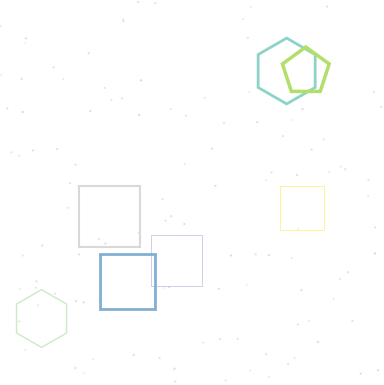[{"shape": "hexagon", "thickness": 2, "radius": 0.43, "center": [0.745, 0.816]}, {"shape": "square", "thickness": 0.5, "radius": 0.33, "center": [0.458, 0.323]}, {"shape": "square", "thickness": 2, "radius": 0.36, "center": [0.33, 0.268]}, {"shape": "pentagon", "thickness": 2.5, "radius": 0.32, "center": [0.794, 0.814]}, {"shape": "square", "thickness": 1.5, "radius": 0.4, "center": [0.285, 0.439]}, {"shape": "hexagon", "thickness": 1, "radius": 0.38, "center": [0.108, 0.173]}, {"shape": "square", "thickness": 0.5, "radius": 0.29, "center": [0.784, 0.46]}]